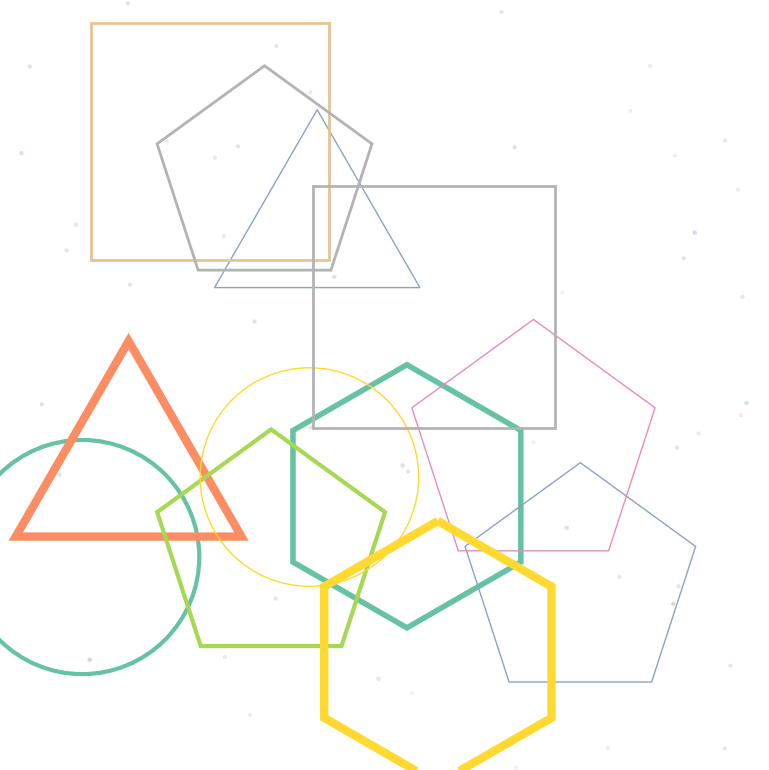[{"shape": "hexagon", "thickness": 2, "radius": 0.85, "center": [0.528, 0.355]}, {"shape": "circle", "thickness": 1.5, "radius": 0.76, "center": [0.107, 0.277]}, {"shape": "triangle", "thickness": 3, "radius": 0.85, "center": [0.167, 0.388]}, {"shape": "triangle", "thickness": 0.5, "radius": 0.77, "center": [0.412, 0.704]}, {"shape": "pentagon", "thickness": 0.5, "radius": 0.79, "center": [0.754, 0.242]}, {"shape": "pentagon", "thickness": 0.5, "radius": 0.83, "center": [0.693, 0.419]}, {"shape": "pentagon", "thickness": 1.5, "radius": 0.78, "center": [0.352, 0.287]}, {"shape": "circle", "thickness": 0.5, "radius": 0.71, "center": [0.402, 0.38]}, {"shape": "hexagon", "thickness": 3, "radius": 0.85, "center": [0.569, 0.153]}, {"shape": "square", "thickness": 1, "radius": 0.77, "center": [0.273, 0.817]}, {"shape": "pentagon", "thickness": 1, "radius": 0.73, "center": [0.344, 0.768]}, {"shape": "square", "thickness": 1, "radius": 0.79, "center": [0.564, 0.601]}]